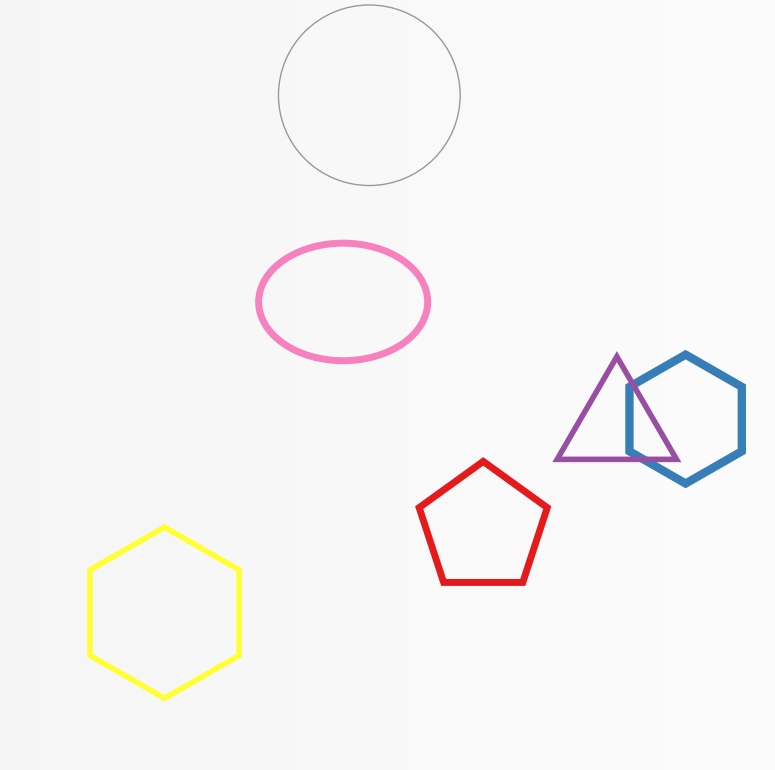[{"shape": "pentagon", "thickness": 2.5, "radius": 0.43, "center": [0.624, 0.314]}, {"shape": "hexagon", "thickness": 3, "radius": 0.42, "center": [0.885, 0.456]}, {"shape": "triangle", "thickness": 2, "radius": 0.44, "center": [0.796, 0.448]}, {"shape": "hexagon", "thickness": 2, "radius": 0.56, "center": [0.212, 0.204]}, {"shape": "oval", "thickness": 2.5, "radius": 0.55, "center": [0.443, 0.608]}, {"shape": "circle", "thickness": 0.5, "radius": 0.59, "center": [0.477, 0.876]}]